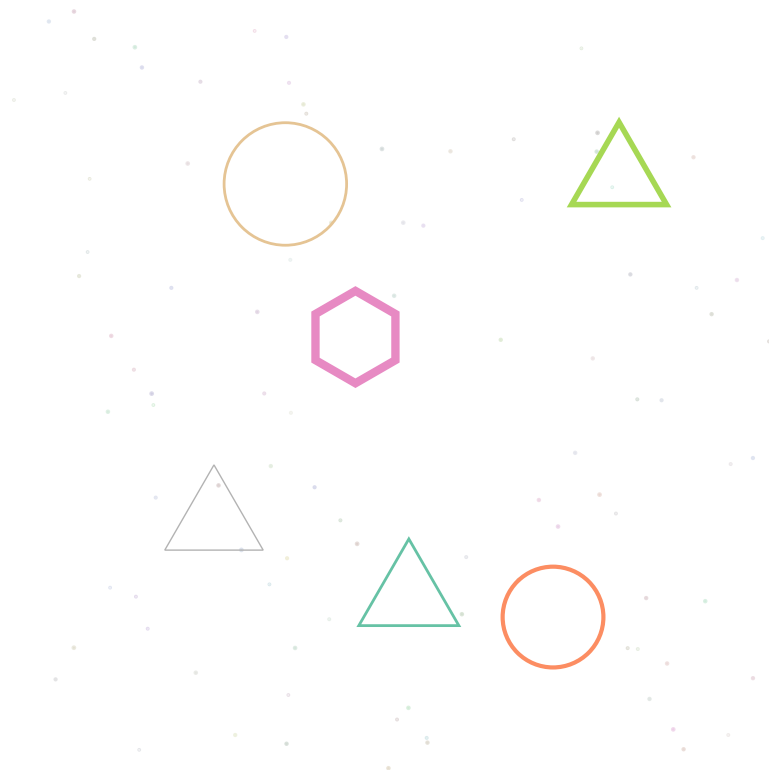[{"shape": "triangle", "thickness": 1, "radius": 0.38, "center": [0.531, 0.225]}, {"shape": "circle", "thickness": 1.5, "radius": 0.33, "center": [0.718, 0.199]}, {"shape": "hexagon", "thickness": 3, "radius": 0.3, "center": [0.462, 0.562]}, {"shape": "triangle", "thickness": 2, "radius": 0.36, "center": [0.804, 0.77]}, {"shape": "circle", "thickness": 1, "radius": 0.4, "center": [0.371, 0.761]}, {"shape": "triangle", "thickness": 0.5, "radius": 0.37, "center": [0.278, 0.322]}]